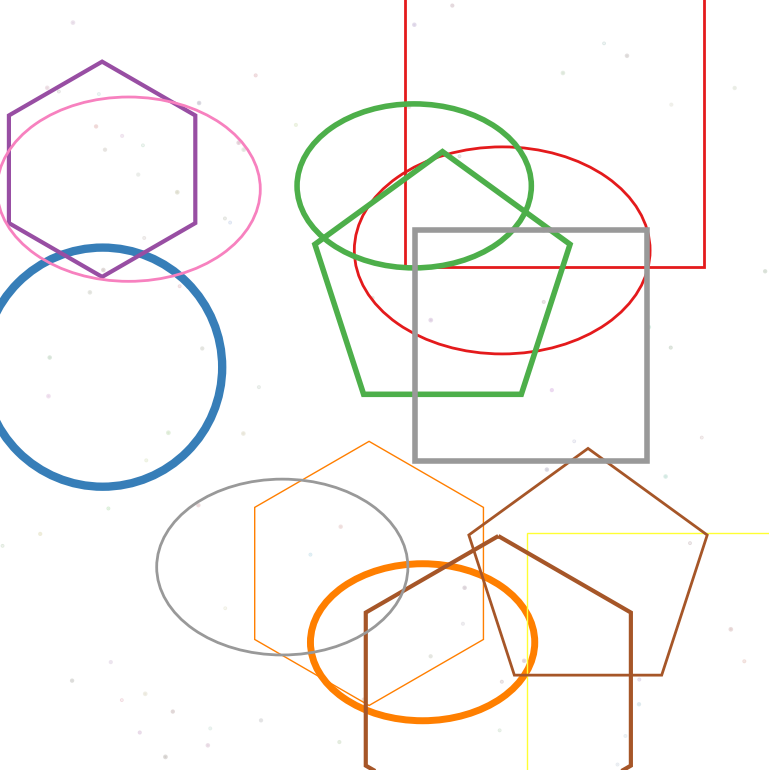[{"shape": "square", "thickness": 1, "radius": 0.97, "center": [0.72, 0.848]}, {"shape": "oval", "thickness": 1, "radius": 0.96, "center": [0.652, 0.675]}, {"shape": "circle", "thickness": 3, "radius": 0.78, "center": [0.133, 0.523]}, {"shape": "pentagon", "thickness": 2, "radius": 0.87, "center": [0.575, 0.629]}, {"shape": "oval", "thickness": 2, "radius": 0.76, "center": [0.538, 0.759]}, {"shape": "hexagon", "thickness": 1.5, "radius": 0.7, "center": [0.133, 0.78]}, {"shape": "hexagon", "thickness": 0.5, "radius": 0.86, "center": [0.479, 0.255]}, {"shape": "oval", "thickness": 2.5, "radius": 0.73, "center": [0.549, 0.166]}, {"shape": "square", "thickness": 0.5, "radius": 0.93, "center": [0.871, 0.121]}, {"shape": "hexagon", "thickness": 1.5, "radius": 0.99, "center": [0.647, 0.105]}, {"shape": "pentagon", "thickness": 1, "radius": 0.81, "center": [0.764, 0.255]}, {"shape": "oval", "thickness": 1, "radius": 0.86, "center": [0.167, 0.754]}, {"shape": "square", "thickness": 2, "radius": 0.75, "center": [0.69, 0.551]}, {"shape": "oval", "thickness": 1, "radius": 0.82, "center": [0.367, 0.264]}]